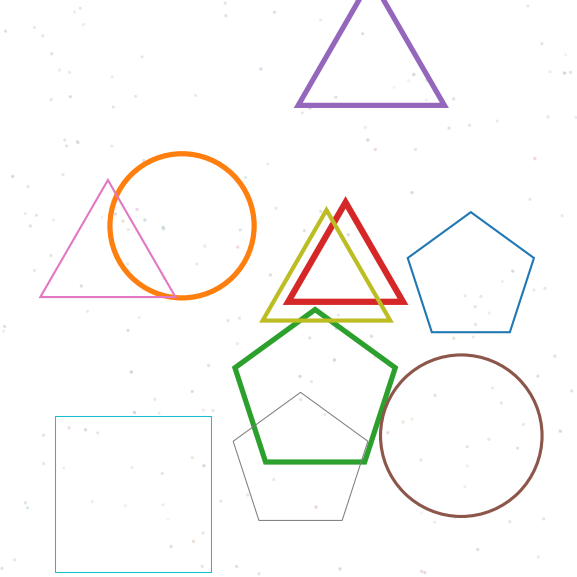[{"shape": "pentagon", "thickness": 1, "radius": 0.57, "center": [0.815, 0.517]}, {"shape": "circle", "thickness": 2.5, "radius": 0.62, "center": [0.315, 0.608]}, {"shape": "pentagon", "thickness": 2.5, "radius": 0.73, "center": [0.546, 0.317]}, {"shape": "triangle", "thickness": 3, "radius": 0.57, "center": [0.598, 0.534]}, {"shape": "triangle", "thickness": 2.5, "radius": 0.73, "center": [0.643, 0.89]}, {"shape": "circle", "thickness": 1.5, "radius": 0.7, "center": [0.799, 0.245]}, {"shape": "triangle", "thickness": 1, "radius": 0.68, "center": [0.187, 0.552]}, {"shape": "pentagon", "thickness": 0.5, "radius": 0.61, "center": [0.52, 0.197]}, {"shape": "triangle", "thickness": 2, "radius": 0.64, "center": [0.565, 0.508]}, {"shape": "square", "thickness": 0.5, "radius": 0.68, "center": [0.23, 0.144]}]